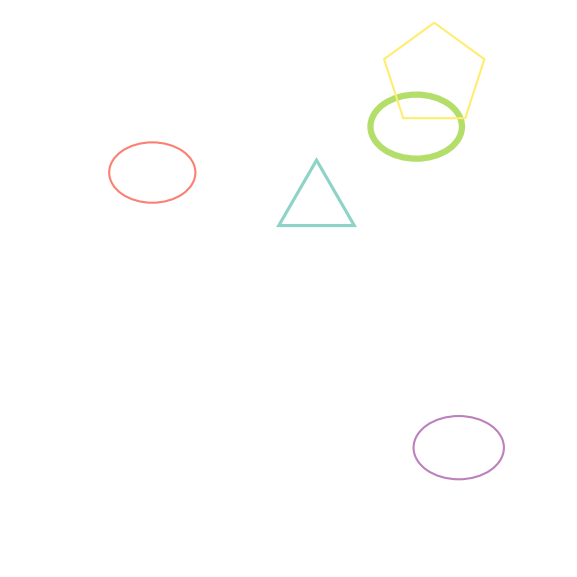[{"shape": "triangle", "thickness": 1.5, "radius": 0.38, "center": [0.548, 0.646]}, {"shape": "oval", "thickness": 1, "radius": 0.37, "center": [0.264, 0.7]}, {"shape": "oval", "thickness": 3, "radius": 0.4, "center": [0.721, 0.78]}, {"shape": "oval", "thickness": 1, "radius": 0.39, "center": [0.794, 0.224]}, {"shape": "pentagon", "thickness": 1, "radius": 0.46, "center": [0.752, 0.868]}]